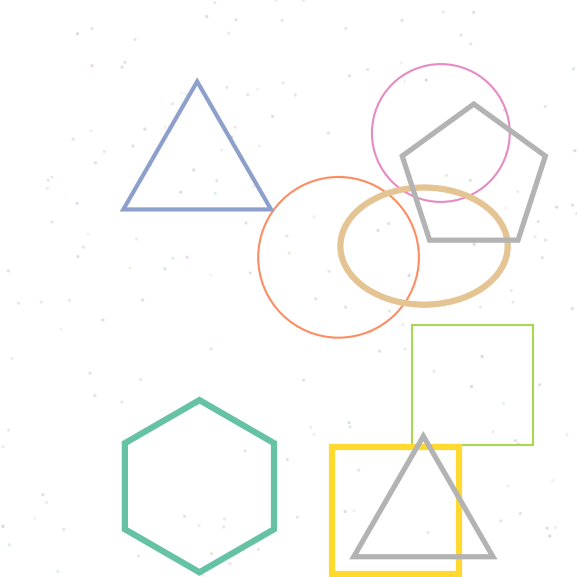[{"shape": "hexagon", "thickness": 3, "radius": 0.75, "center": [0.345, 0.157]}, {"shape": "circle", "thickness": 1, "radius": 0.7, "center": [0.586, 0.554]}, {"shape": "triangle", "thickness": 2, "radius": 0.74, "center": [0.341, 0.71]}, {"shape": "circle", "thickness": 1, "radius": 0.6, "center": [0.763, 0.769]}, {"shape": "square", "thickness": 1, "radius": 0.52, "center": [0.818, 0.332]}, {"shape": "square", "thickness": 3, "radius": 0.55, "center": [0.685, 0.115]}, {"shape": "oval", "thickness": 3, "radius": 0.72, "center": [0.734, 0.573]}, {"shape": "triangle", "thickness": 2.5, "radius": 0.7, "center": [0.733, 0.105]}, {"shape": "pentagon", "thickness": 2.5, "radius": 0.65, "center": [0.82, 0.689]}]